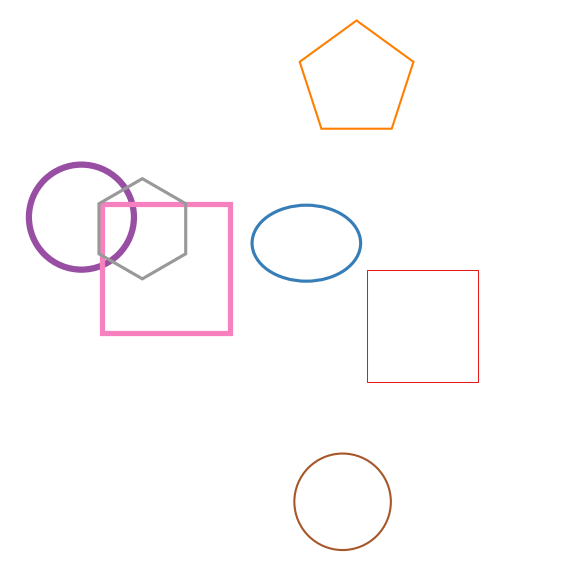[{"shape": "square", "thickness": 0.5, "radius": 0.48, "center": [0.732, 0.435]}, {"shape": "oval", "thickness": 1.5, "radius": 0.47, "center": [0.53, 0.578]}, {"shape": "circle", "thickness": 3, "radius": 0.45, "center": [0.141, 0.623]}, {"shape": "pentagon", "thickness": 1, "radius": 0.52, "center": [0.617, 0.86]}, {"shape": "circle", "thickness": 1, "radius": 0.42, "center": [0.593, 0.13]}, {"shape": "square", "thickness": 2.5, "radius": 0.56, "center": [0.287, 0.534]}, {"shape": "hexagon", "thickness": 1.5, "radius": 0.43, "center": [0.246, 0.603]}]